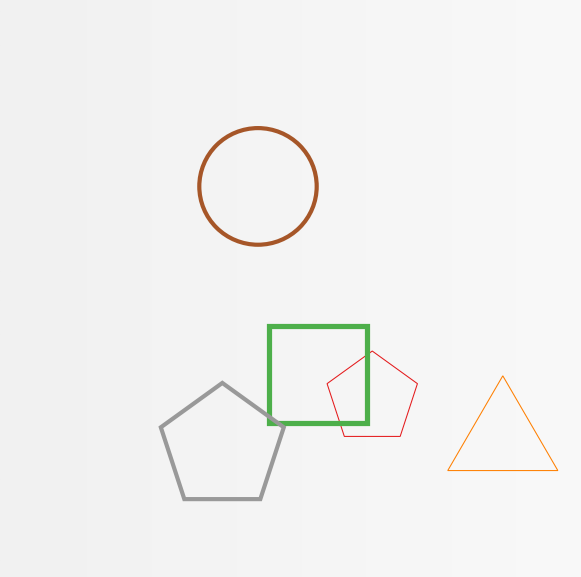[{"shape": "pentagon", "thickness": 0.5, "radius": 0.41, "center": [0.64, 0.31]}, {"shape": "square", "thickness": 2.5, "radius": 0.42, "center": [0.547, 0.351]}, {"shape": "triangle", "thickness": 0.5, "radius": 0.55, "center": [0.865, 0.239]}, {"shape": "circle", "thickness": 2, "radius": 0.5, "center": [0.444, 0.676]}, {"shape": "pentagon", "thickness": 2, "radius": 0.56, "center": [0.382, 0.225]}]